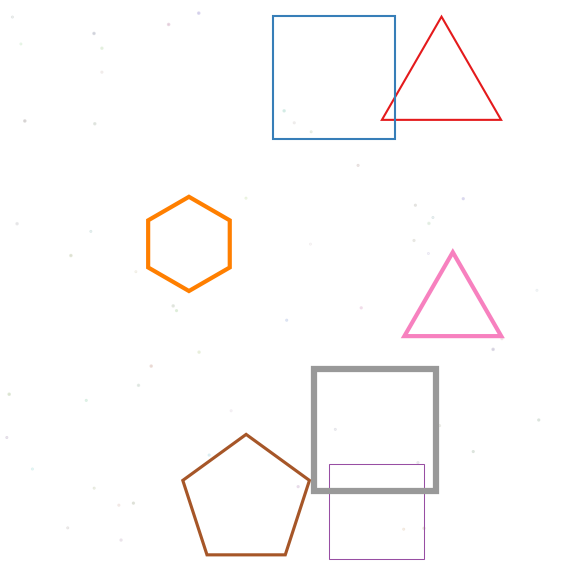[{"shape": "triangle", "thickness": 1, "radius": 0.6, "center": [0.765, 0.851]}, {"shape": "square", "thickness": 1, "radius": 0.53, "center": [0.578, 0.864]}, {"shape": "square", "thickness": 0.5, "radius": 0.41, "center": [0.652, 0.113]}, {"shape": "hexagon", "thickness": 2, "radius": 0.41, "center": [0.327, 0.577]}, {"shape": "pentagon", "thickness": 1.5, "radius": 0.58, "center": [0.426, 0.132]}, {"shape": "triangle", "thickness": 2, "radius": 0.48, "center": [0.784, 0.466]}, {"shape": "square", "thickness": 3, "radius": 0.53, "center": [0.649, 0.255]}]